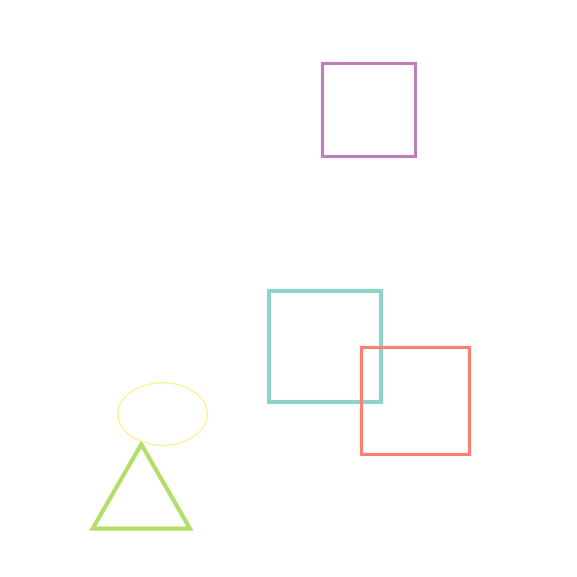[{"shape": "square", "thickness": 2, "radius": 0.48, "center": [0.562, 0.399]}, {"shape": "square", "thickness": 1.5, "radius": 0.46, "center": [0.719, 0.306]}, {"shape": "triangle", "thickness": 2, "radius": 0.49, "center": [0.245, 0.132]}, {"shape": "square", "thickness": 1.5, "radius": 0.4, "center": [0.638, 0.809]}, {"shape": "oval", "thickness": 0.5, "radius": 0.39, "center": [0.282, 0.282]}]